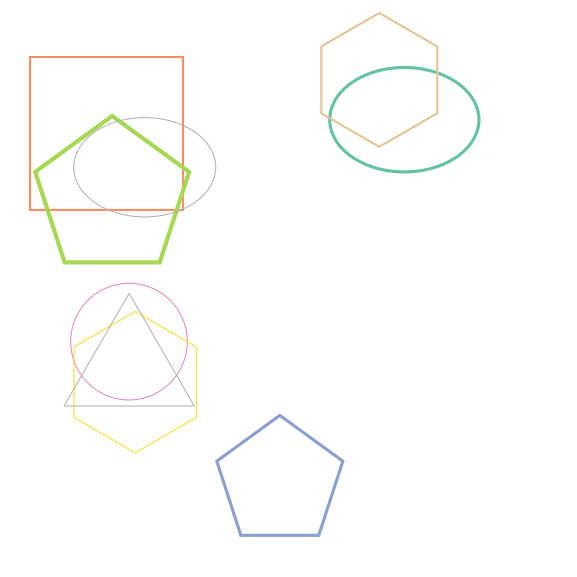[{"shape": "oval", "thickness": 1.5, "radius": 0.65, "center": [0.7, 0.792]}, {"shape": "square", "thickness": 1, "radius": 0.66, "center": [0.184, 0.768]}, {"shape": "pentagon", "thickness": 1.5, "radius": 0.57, "center": [0.485, 0.165]}, {"shape": "circle", "thickness": 0.5, "radius": 0.51, "center": [0.223, 0.408]}, {"shape": "pentagon", "thickness": 2, "radius": 0.7, "center": [0.194, 0.658]}, {"shape": "hexagon", "thickness": 0.5, "radius": 0.61, "center": [0.234, 0.337]}, {"shape": "hexagon", "thickness": 1, "radius": 0.58, "center": [0.657, 0.861]}, {"shape": "triangle", "thickness": 0.5, "radius": 0.65, "center": [0.224, 0.361]}, {"shape": "oval", "thickness": 0.5, "radius": 0.61, "center": [0.251, 0.71]}]